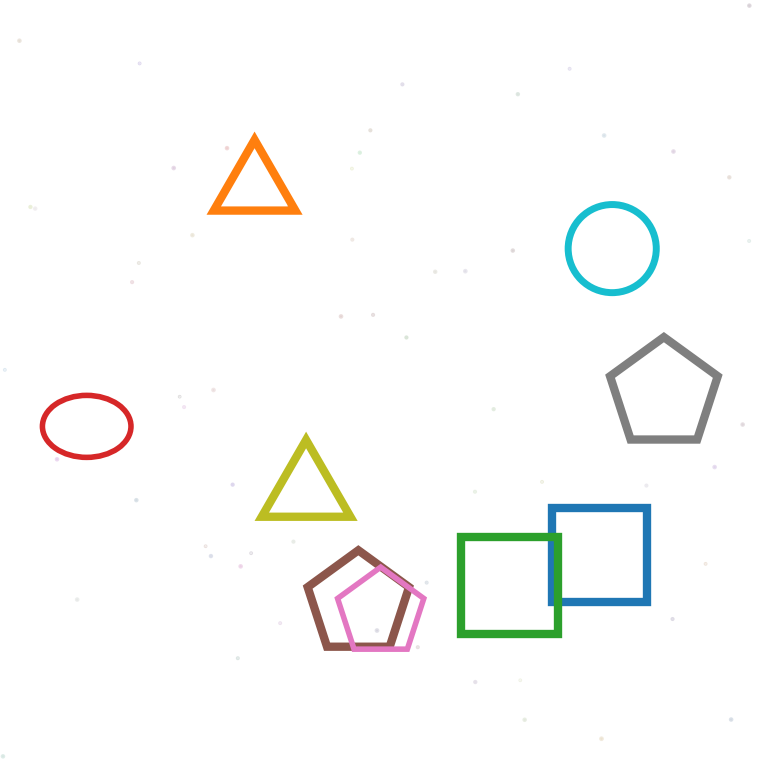[{"shape": "square", "thickness": 3, "radius": 0.31, "center": [0.778, 0.279]}, {"shape": "triangle", "thickness": 3, "radius": 0.31, "center": [0.331, 0.757]}, {"shape": "square", "thickness": 3, "radius": 0.32, "center": [0.661, 0.24]}, {"shape": "oval", "thickness": 2, "radius": 0.29, "center": [0.113, 0.446]}, {"shape": "pentagon", "thickness": 3, "radius": 0.35, "center": [0.465, 0.216]}, {"shape": "pentagon", "thickness": 2, "radius": 0.29, "center": [0.494, 0.205]}, {"shape": "pentagon", "thickness": 3, "radius": 0.37, "center": [0.862, 0.489]}, {"shape": "triangle", "thickness": 3, "radius": 0.33, "center": [0.398, 0.362]}, {"shape": "circle", "thickness": 2.5, "radius": 0.29, "center": [0.795, 0.677]}]